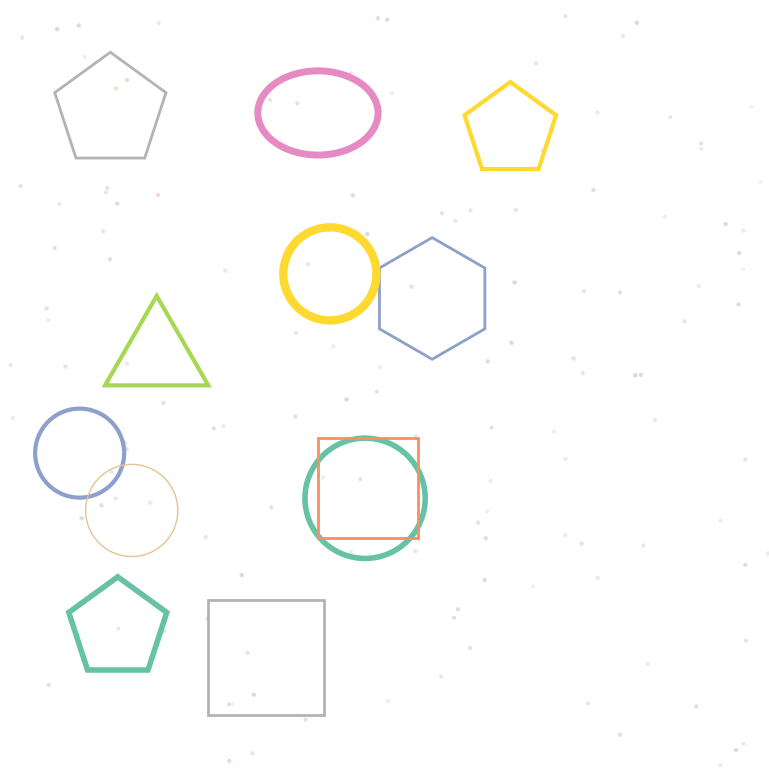[{"shape": "circle", "thickness": 2, "radius": 0.39, "center": [0.474, 0.353]}, {"shape": "pentagon", "thickness": 2, "radius": 0.33, "center": [0.153, 0.184]}, {"shape": "square", "thickness": 1, "radius": 0.32, "center": [0.478, 0.366]}, {"shape": "hexagon", "thickness": 1, "radius": 0.4, "center": [0.561, 0.612]}, {"shape": "circle", "thickness": 1.5, "radius": 0.29, "center": [0.103, 0.412]}, {"shape": "oval", "thickness": 2.5, "radius": 0.39, "center": [0.413, 0.853]}, {"shape": "triangle", "thickness": 1.5, "radius": 0.39, "center": [0.203, 0.538]}, {"shape": "circle", "thickness": 3, "radius": 0.3, "center": [0.428, 0.644]}, {"shape": "pentagon", "thickness": 1.5, "radius": 0.31, "center": [0.663, 0.831]}, {"shape": "circle", "thickness": 0.5, "radius": 0.3, "center": [0.171, 0.337]}, {"shape": "pentagon", "thickness": 1, "radius": 0.38, "center": [0.143, 0.856]}, {"shape": "square", "thickness": 1, "radius": 0.38, "center": [0.345, 0.146]}]